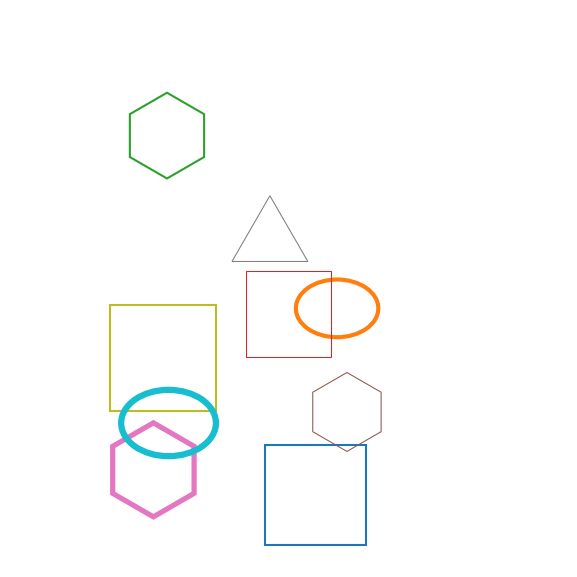[{"shape": "square", "thickness": 1, "radius": 0.43, "center": [0.546, 0.142]}, {"shape": "oval", "thickness": 2, "radius": 0.36, "center": [0.584, 0.465]}, {"shape": "hexagon", "thickness": 1, "radius": 0.37, "center": [0.289, 0.764]}, {"shape": "square", "thickness": 0.5, "radius": 0.37, "center": [0.499, 0.455]}, {"shape": "hexagon", "thickness": 0.5, "radius": 0.34, "center": [0.601, 0.286]}, {"shape": "hexagon", "thickness": 2.5, "radius": 0.41, "center": [0.266, 0.186]}, {"shape": "triangle", "thickness": 0.5, "radius": 0.38, "center": [0.467, 0.584]}, {"shape": "square", "thickness": 1, "radius": 0.46, "center": [0.282, 0.379]}, {"shape": "oval", "thickness": 3, "radius": 0.41, "center": [0.292, 0.267]}]